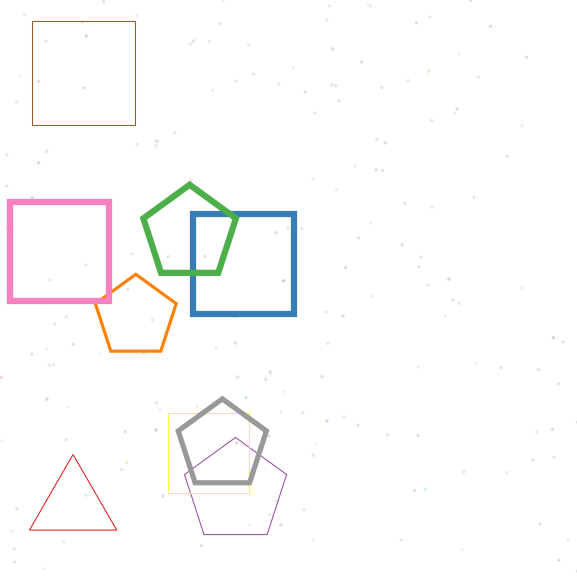[{"shape": "triangle", "thickness": 0.5, "radius": 0.44, "center": [0.127, 0.125]}, {"shape": "square", "thickness": 3, "radius": 0.44, "center": [0.421, 0.542]}, {"shape": "pentagon", "thickness": 3, "radius": 0.42, "center": [0.328, 0.595]}, {"shape": "pentagon", "thickness": 0.5, "radius": 0.46, "center": [0.408, 0.149]}, {"shape": "pentagon", "thickness": 1.5, "radius": 0.37, "center": [0.235, 0.451]}, {"shape": "square", "thickness": 0.5, "radius": 0.35, "center": [0.361, 0.214]}, {"shape": "square", "thickness": 0.5, "radius": 0.45, "center": [0.144, 0.873]}, {"shape": "square", "thickness": 3, "radius": 0.43, "center": [0.102, 0.564]}, {"shape": "pentagon", "thickness": 2.5, "radius": 0.4, "center": [0.385, 0.228]}]